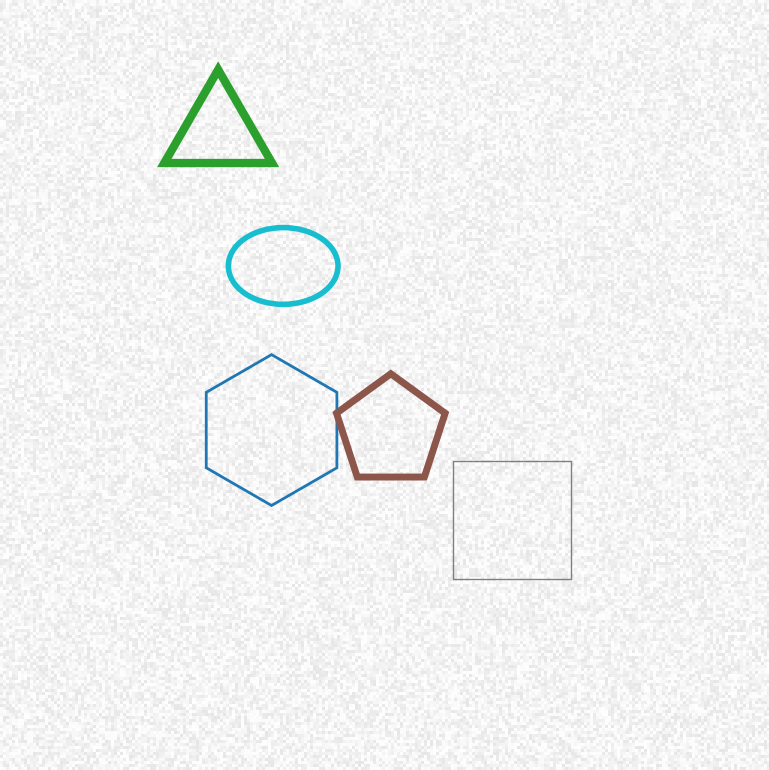[{"shape": "hexagon", "thickness": 1, "radius": 0.49, "center": [0.353, 0.441]}, {"shape": "triangle", "thickness": 3, "radius": 0.4, "center": [0.283, 0.829]}, {"shape": "pentagon", "thickness": 2.5, "radius": 0.37, "center": [0.508, 0.44]}, {"shape": "square", "thickness": 0.5, "radius": 0.38, "center": [0.664, 0.325]}, {"shape": "oval", "thickness": 2, "radius": 0.36, "center": [0.368, 0.655]}]